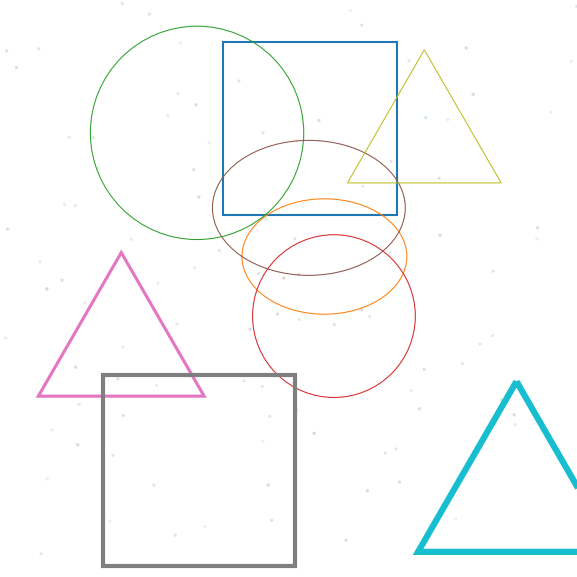[{"shape": "square", "thickness": 1, "radius": 0.75, "center": [0.537, 0.776]}, {"shape": "oval", "thickness": 0.5, "radius": 0.71, "center": [0.562, 0.555]}, {"shape": "circle", "thickness": 0.5, "radius": 0.92, "center": [0.341, 0.769]}, {"shape": "circle", "thickness": 0.5, "radius": 0.7, "center": [0.578, 0.452]}, {"shape": "oval", "thickness": 0.5, "radius": 0.83, "center": [0.535, 0.639]}, {"shape": "triangle", "thickness": 1.5, "radius": 0.83, "center": [0.21, 0.396]}, {"shape": "square", "thickness": 2, "radius": 0.83, "center": [0.345, 0.184]}, {"shape": "triangle", "thickness": 0.5, "radius": 0.77, "center": [0.735, 0.759]}, {"shape": "triangle", "thickness": 3, "radius": 0.98, "center": [0.894, 0.142]}]